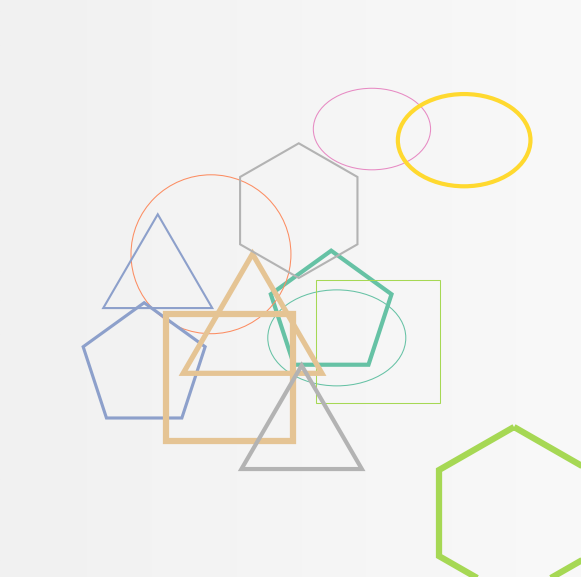[{"shape": "pentagon", "thickness": 2, "radius": 0.55, "center": [0.57, 0.456]}, {"shape": "oval", "thickness": 0.5, "radius": 0.59, "center": [0.579, 0.414]}, {"shape": "circle", "thickness": 0.5, "radius": 0.69, "center": [0.363, 0.559]}, {"shape": "triangle", "thickness": 1, "radius": 0.54, "center": [0.271, 0.52]}, {"shape": "pentagon", "thickness": 1.5, "radius": 0.55, "center": [0.248, 0.365]}, {"shape": "oval", "thickness": 0.5, "radius": 0.5, "center": [0.64, 0.776]}, {"shape": "square", "thickness": 0.5, "radius": 0.53, "center": [0.651, 0.407]}, {"shape": "hexagon", "thickness": 3, "radius": 0.75, "center": [0.884, 0.111]}, {"shape": "oval", "thickness": 2, "radius": 0.57, "center": [0.799, 0.756]}, {"shape": "triangle", "thickness": 2.5, "radius": 0.69, "center": [0.434, 0.422]}, {"shape": "square", "thickness": 3, "radius": 0.55, "center": [0.395, 0.345]}, {"shape": "triangle", "thickness": 2, "radius": 0.6, "center": [0.519, 0.247]}, {"shape": "hexagon", "thickness": 1, "radius": 0.58, "center": [0.514, 0.634]}]